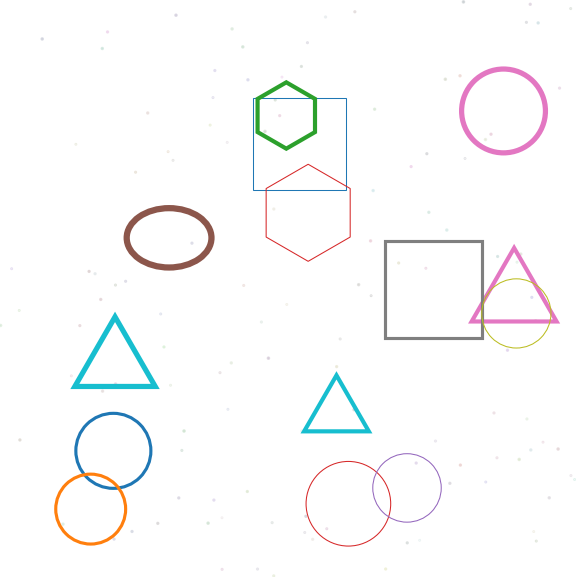[{"shape": "square", "thickness": 0.5, "radius": 0.4, "center": [0.518, 0.75]}, {"shape": "circle", "thickness": 1.5, "radius": 0.32, "center": [0.196, 0.218]}, {"shape": "circle", "thickness": 1.5, "radius": 0.3, "center": [0.157, 0.118]}, {"shape": "hexagon", "thickness": 2, "radius": 0.29, "center": [0.496, 0.799]}, {"shape": "hexagon", "thickness": 0.5, "radius": 0.42, "center": [0.534, 0.631]}, {"shape": "circle", "thickness": 0.5, "radius": 0.37, "center": [0.603, 0.127]}, {"shape": "circle", "thickness": 0.5, "radius": 0.3, "center": [0.705, 0.154]}, {"shape": "oval", "thickness": 3, "radius": 0.37, "center": [0.293, 0.587]}, {"shape": "triangle", "thickness": 2, "radius": 0.42, "center": [0.89, 0.485]}, {"shape": "circle", "thickness": 2.5, "radius": 0.36, "center": [0.872, 0.807]}, {"shape": "square", "thickness": 1.5, "radius": 0.42, "center": [0.75, 0.497]}, {"shape": "circle", "thickness": 0.5, "radius": 0.3, "center": [0.894, 0.456]}, {"shape": "triangle", "thickness": 2, "radius": 0.32, "center": [0.583, 0.285]}, {"shape": "triangle", "thickness": 2.5, "radius": 0.4, "center": [0.199, 0.37]}]